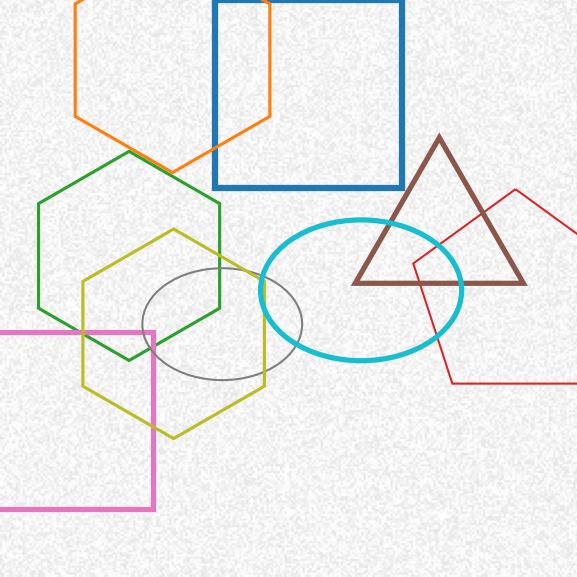[{"shape": "square", "thickness": 3, "radius": 0.81, "center": [0.534, 0.836]}, {"shape": "hexagon", "thickness": 1.5, "radius": 0.97, "center": [0.299, 0.895]}, {"shape": "hexagon", "thickness": 1.5, "radius": 0.91, "center": [0.224, 0.556]}, {"shape": "pentagon", "thickness": 1, "radius": 0.93, "center": [0.893, 0.485]}, {"shape": "triangle", "thickness": 2.5, "radius": 0.84, "center": [0.761, 0.593]}, {"shape": "square", "thickness": 2.5, "radius": 0.77, "center": [0.112, 0.271]}, {"shape": "oval", "thickness": 1, "radius": 0.69, "center": [0.385, 0.438]}, {"shape": "hexagon", "thickness": 1.5, "radius": 0.91, "center": [0.301, 0.421]}, {"shape": "oval", "thickness": 2.5, "radius": 0.87, "center": [0.625, 0.496]}]